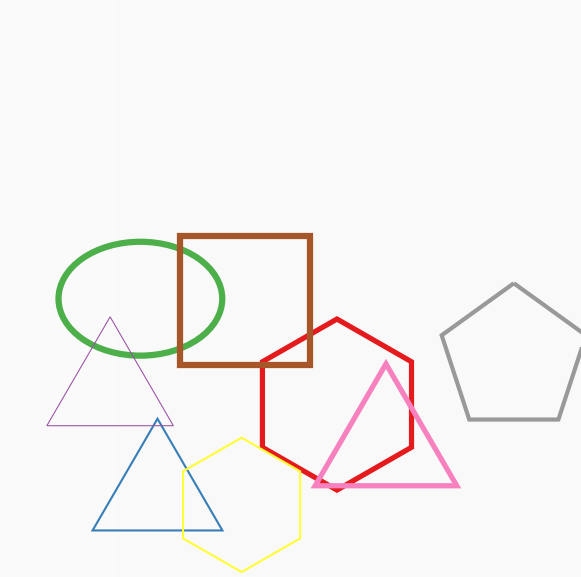[{"shape": "hexagon", "thickness": 2.5, "radius": 0.74, "center": [0.58, 0.299]}, {"shape": "triangle", "thickness": 1, "radius": 0.64, "center": [0.271, 0.145]}, {"shape": "oval", "thickness": 3, "radius": 0.7, "center": [0.242, 0.482]}, {"shape": "triangle", "thickness": 0.5, "radius": 0.63, "center": [0.189, 0.325]}, {"shape": "hexagon", "thickness": 1, "radius": 0.58, "center": [0.416, 0.125]}, {"shape": "square", "thickness": 3, "radius": 0.56, "center": [0.421, 0.479]}, {"shape": "triangle", "thickness": 2.5, "radius": 0.7, "center": [0.664, 0.228]}, {"shape": "pentagon", "thickness": 2, "radius": 0.65, "center": [0.884, 0.378]}]